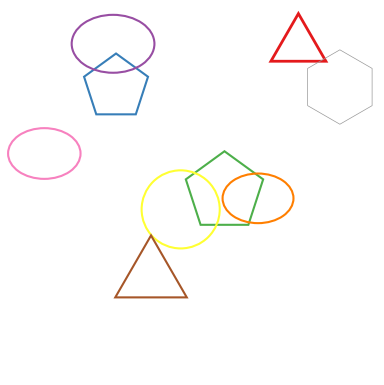[{"shape": "triangle", "thickness": 2, "radius": 0.41, "center": [0.775, 0.882]}, {"shape": "pentagon", "thickness": 1.5, "radius": 0.44, "center": [0.301, 0.774]}, {"shape": "pentagon", "thickness": 1.5, "radius": 0.53, "center": [0.583, 0.502]}, {"shape": "oval", "thickness": 1.5, "radius": 0.54, "center": [0.294, 0.886]}, {"shape": "oval", "thickness": 1.5, "radius": 0.46, "center": [0.67, 0.485]}, {"shape": "circle", "thickness": 1.5, "radius": 0.51, "center": [0.469, 0.456]}, {"shape": "triangle", "thickness": 1.5, "radius": 0.54, "center": [0.392, 0.281]}, {"shape": "oval", "thickness": 1.5, "radius": 0.47, "center": [0.115, 0.601]}, {"shape": "hexagon", "thickness": 0.5, "radius": 0.48, "center": [0.883, 0.774]}]